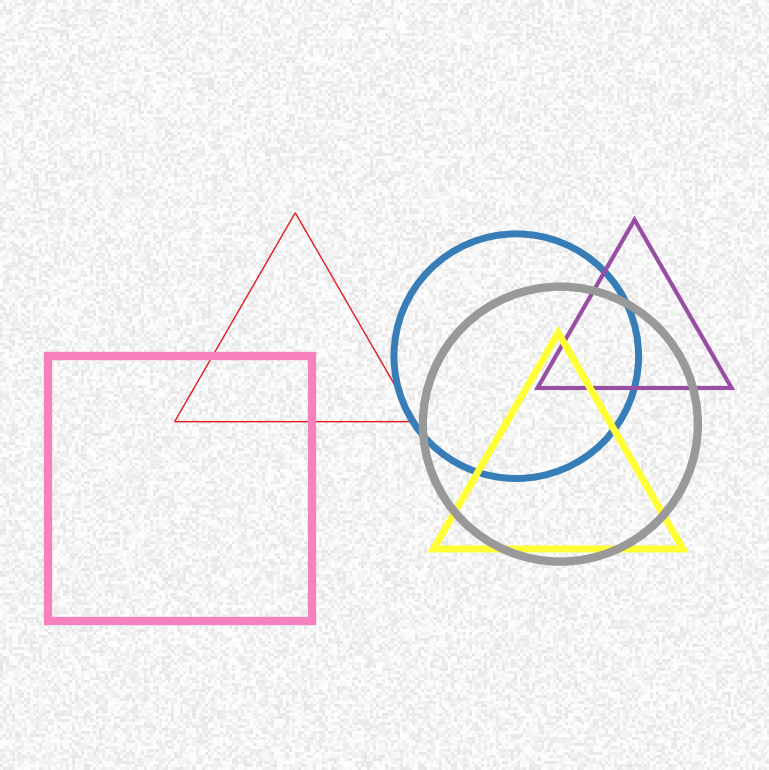[{"shape": "triangle", "thickness": 0.5, "radius": 0.9, "center": [0.383, 0.543]}, {"shape": "circle", "thickness": 2.5, "radius": 0.79, "center": [0.67, 0.537]}, {"shape": "triangle", "thickness": 1.5, "radius": 0.73, "center": [0.824, 0.569]}, {"shape": "triangle", "thickness": 2.5, "radius": 0.94, "center": [0.725, 0.381]}, {"shape": "square", "thickness": 3, "radius": 0.86, "center": [0.234, 0.365]}, {"shape": "circle", "thickness": 3, "radius": 0.89, "center": [0.728, 0.449]}]